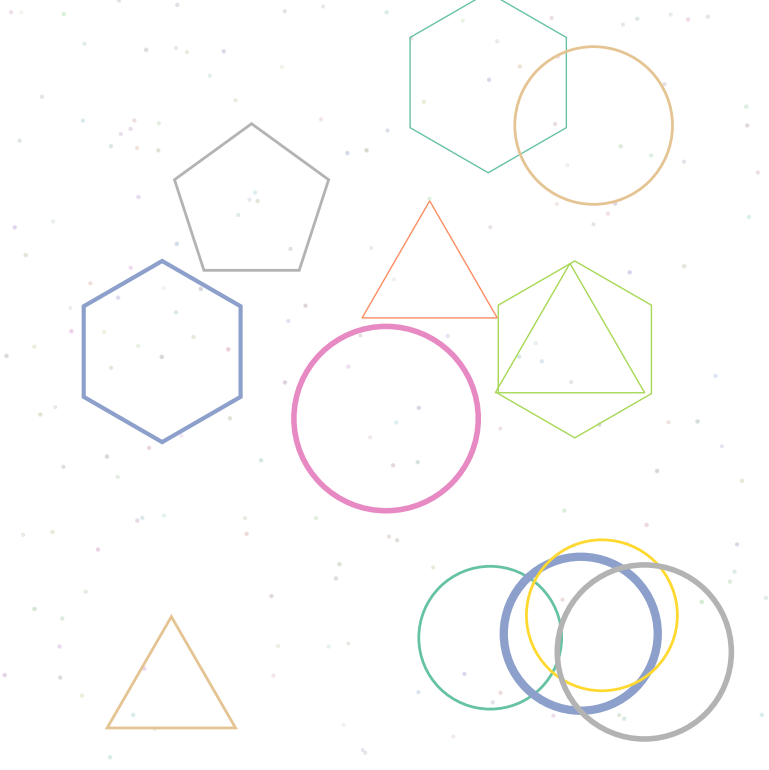[{"shape": "hexagon", "thickness": 0.5, "radius": 0.59, "center": [0.634, 0.893]}, {"shape": "circle", "thickness": 1, "radius": 0.46, "center": [0.637, 0.172]}, {"shape": "triangle", "thickness": 0.5, "radius": 0.51, "center": [0.558, 0.638]}, {"shape": "hexagon", "thickness": 1.5, "radius": 0.59, "center": [0.211, 0.543]}, {"shape": "circle", "thickness": 3, "radius": 0.5, "center": [0.754, 0.177]}, {"shape": "circle", "thickness": 2, "radius": 0.6, "center": [0.501, 0.456]}, {"shape": "hexagon", "thickness": 0.5, "radius": 0.57, "center": [0.747, 0.546]}, {"shape": "triangle", "thickness": 0.5, "radius": 0.56, "center": [0.74, 0.546]}, {"shape": "circle", "thickness": 1, "radius": 0.49, "center": [0.782, 0.201]}, {"shape": "circle", "thickness": 1, "radius": 0.51, "center": [0.771, 0.837]}, {"shape": "triangle", "thickness": 1, "radius": 0.48, "center": [0.223, 0.103]}, {"shape": "pentagon", "thickness": 1, "radius": 0.53, "center": [0.327, 0.734]}, {"shape": "circle", "thickness": 2, "radius": 0.57, "center": [0.837, 0.153]}]